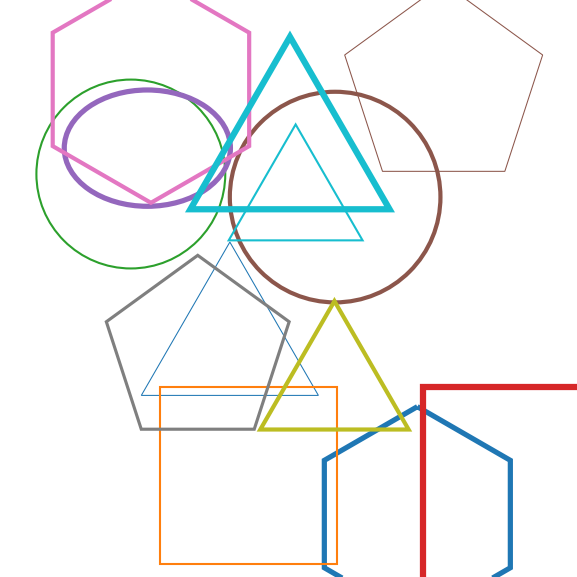[{"shape": "hexagon", "thickness": 2.5, "radius": 0.93, "center": [0.723, 0.109]}, {"shape": "triangle", "thickness": 0.5, "radius": 0.89, "center": [0.398, 0.403]}, {"shape": "square", "thickness": 1, "radius": 0.77, "center": [0.431, 0.176]}, {"shape": "circle", "thickness": 1, "radius": 0.82, "center": [0.227, 0.698]}, {"shape": "square", "thickness": 3, "radius": 0.84, "center": [0.9, 0.161]}, {"shape": "oval", "thickness": 2.5, "radius": 0.72, "center": [0.255, 0.743]}, {"shape": "circle", "thickness": 2, "radius": 0.91, "center": [0.58, 0.658]}, {"shape": "pentagon", "thickness": 0.5, "radius": 0.9, "center": [0.768, 0.848]}, {"shape": "hexagon", "thickness": 2, "radius": 0.98, "center": [0.261, 0.844]}, {"shape": "pentagon", "thickness": 1.5, "radius": 0.83, "center": [0.342, 0.391]}, {"shape": "triangle", "thickness": 2, "radius": 0.74, "center": [0.579, 0.33]}, {"shape": "triangle", "thickness": 1, "radius": 0.67, "center": [0.512, 0.65]}, {"shape": "triangle", "thickness": 3, "radius": 1.0, "center": [0.502, 0.736]}]